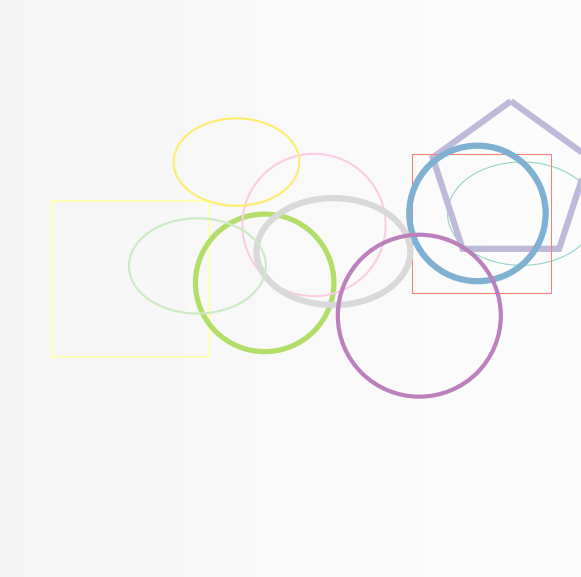[{"shape": "oval", "thickness": 0.5, "radius": 0.64, "center": [0.898, 0.629]}, {"shape": "square", "thickness": 1, "radius": 0.67, "center": [0.224, 0.516]}, {"shape": "pentagon", "thickness": 3, "radius": 0.71, "center": [0.879, 0.683]}, {"shape": "square", "thickness": 0.5, "radius": 0.6, "center": [0.828, 0.612]}, {"shape": "circle", "thickness": 3, "radius": 0.59, "center": [0.821, 0.63]}, {"shape": "circle", "thickness": 2.5, "radius": 0.6, "center": [0.455, 0.509]}, {"shape": "circle", "thickness": 1, "radius": 0.62, "center": [0.54, 0.61]}, {"shape": "oval", "thickness": 3, "radius": 0.66, "center": [0.574, 0.563]}, {"shape": "circle", "thickness": 2, "radius": 0.7, "center": [0.721, 0.452]}, {"shape": "oval", "thickness": 1, "radius": 0.59, "center": [0.34, 0.539]}, {"shape": "oval", "thickness": 1, "radius": 0.54, "center": [0.407, 0.718]}]